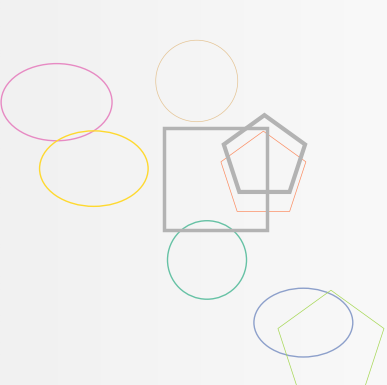[{"shape": "circle", "thickness": 1, "radius": 0.51, "center": [0.534, 0.325]}, {"shape": "pentagon", "thickness": 0.5, "radius": 0.58, "center": [0.68, 0.544]}, {"shape": "oval", "thickness": 1, "radius": 0.64, "center": [0.783, 0.162]}, {"shape": "oval", "thickness": 1, "radius": 0.72, "center": [0.146, 0.735]}, {"shape": "pentagon", "thickness": 0.5, "radius": 0.72, "center": [0.854, 0.102]}, {"shape": "oval", "thickness": 1, "radius": 0.7, "center": [0.242, 0.562]}, {"shape": "circle", "thickness": 0.5, "radius": 0.53, "center": [0.508, 0.79]}, {"shape": "pentagon", "thickness": 3, "radius": 0.55, "center": [0.682, 0.591]}, {"shape": "square", "thickness": 2.5, "radius": 0.67, "center": [0.555, 0.535]}]